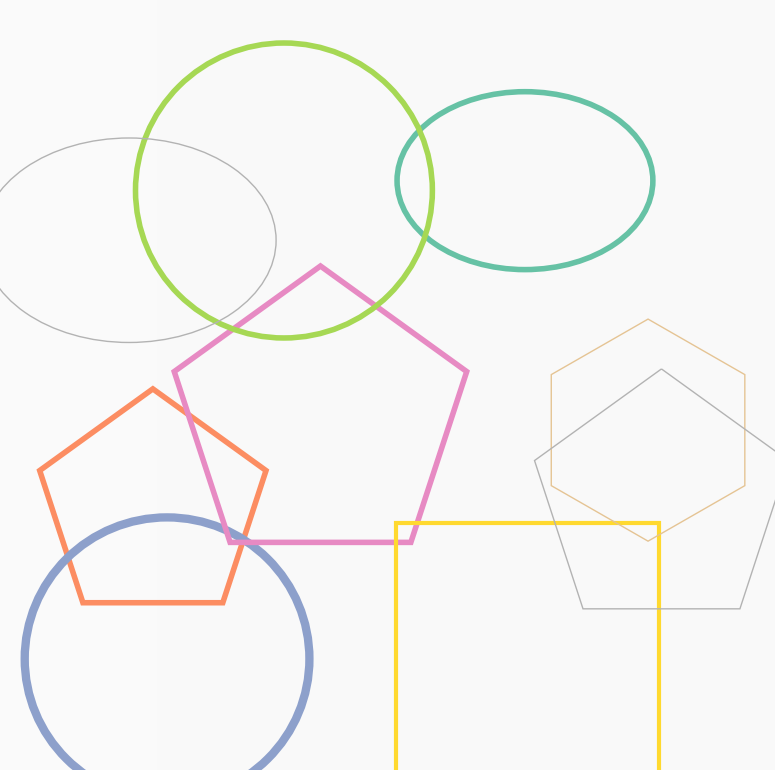[{"shape": "oval", "thickness": 2, "radius": 0.83, "center": [0.677, 0.765]}, {"shape": "pentagon", "thickness": 2, "radius": 0.77, "center": [0.197, 0.341]}, {"shape": "circle", "thickness": 3, "radius": 0.92, "center": [0.216, 0.144]}, {"shape": "pentagon", "thickness": 2, "radius": 0.99, "center": [0.414, 0.456]}, {"shape": "circle", "thickness": 2, "radius": 0.96, "center": [0.366, 0.753]}, {"shape": "square", "thickness": 1.5, "radius": 0.85, "center": [0.681, 0.151]}, {"shape": "hexagon", "thickness": 0.5, "radius": 0.72, "center": [0.836, 0.441]}, {"shape": "pentagon", "thickness": 0.5, "radius": 0.86, "center": [0.854, 0.349]}, {"shape": "oval", "thickness": 0.5, "radius": 0.95, "center": [0.167, 0.688]}]